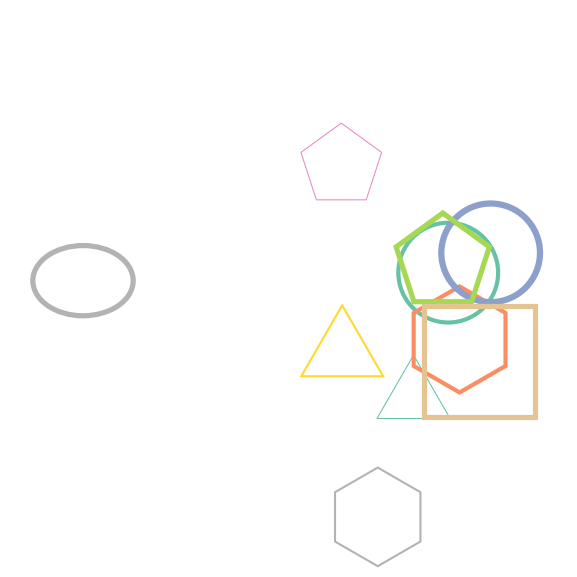[{"shape": "triangle", "thickness": 0.5, "radius": 0.37, "center": [0.716, 0.311]}, {"shape": "circle", "thickness": 2, "radius": 0.43, "center": [0.776, 0.527]}, {"shape": "hexagon", "thickness": 2, "radius": 0.46, "center": [0.796, 0.411]}, {"shape": "circle", "thickness": 3, "radius": 0.43, "center": [0.85, 0.561]}, {"shape": "pentagon", "thickness": 0.5, "radius": 0.37, "center": [0.591, 0.713]}, {"shape": "pentagon", "thickness": 2.5, "radius": 0.42, "center": [0.767, 0.545]}, {"shape": "triangle", "thickness": 1, "radius": 0.41, "center": [0.593, 0.389]}, {"shape": "square", "thickness": 2.5, "radius": 0.48, "center": [0.83, 0.373]}, {"shape": "hexagon", "thickness": 1, "radius": 0.43, "center": [0.654, 0.104]}, {"shape": "oval", "thickness": 2.5, "radius": 0.43, "center": [0.144, 0.513]}]